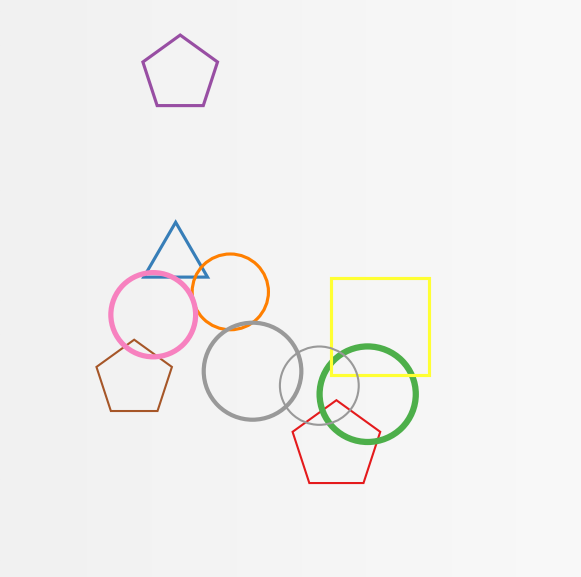[{"shape": "pentagon", "thickness": 1, "radius": 0.4, "center": [0.579, 0.227]}, {"shape": "triangle", "thickness": 1.5, "radius": 0.32, "center": [0.302, 0.551]}, {"shape": "circle", "thickness": 3, "radius": 0.41, "center": [0.633, 0.317]}, {"shape": "pentagon", "thickness": 1.5, "radius": 0.34, "center": [0.31, 0.871]}, {"shape": "circle", "thickness": 1.5, "radius": 0.33, "center": [0.396, 0.494]}, {"shape": "square", "thickness": 1.5, "radius": 0.42, "center": [0.653, 0.434]}, {"shape": "pentagon", "thickness": 1, "radius": 0.34, "center": [0.231, 0.343]}, {"shape": "circle", "thickness": 2.5, "radius": 0.36, "center": [0.264, 0.454]}, {"shape": "circle", "thickness": 2, "radius": 0.42, "center": [0.434, 0.356]}, {"shape": "circle", "thickness": 1, "radius": 0.34, "center": [0.549, 0.331]}]